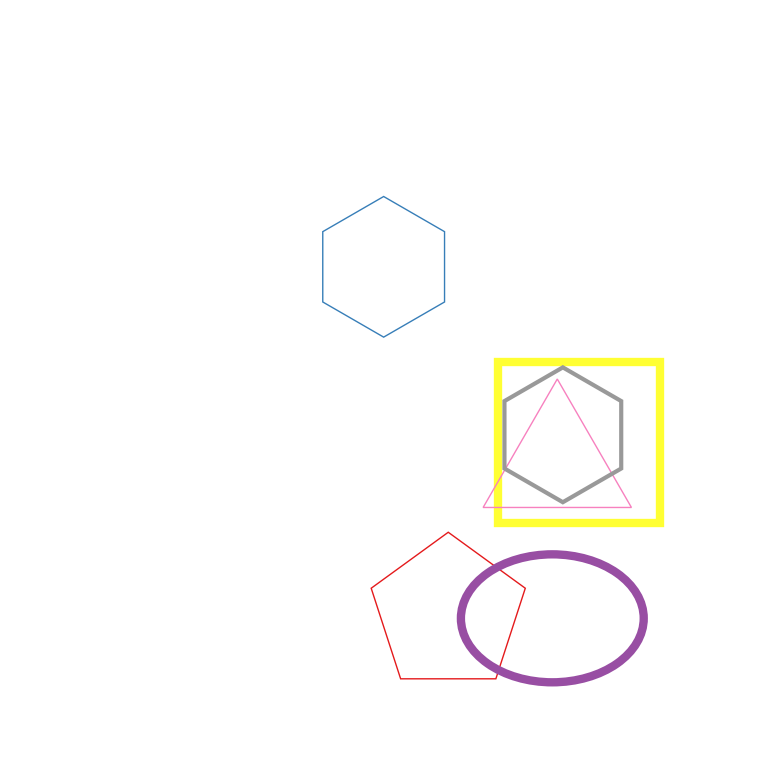[{"shape": "pentagon", "thickness": 0.5, "radius": 0.53, "center": [0.582, 0.204]}, {"shape": "hexagon", "thickness": 0.5, "radius": 0.46, "center": [0.498, 0.653]}, {"shape": "oval", "thickness": 3, "radius": 0.59, "center": [0.717, 0.197]}, {"shape": "square", "thickness": 3, "radius": 0.52, "center": [0.752, 0.425]}, {"shape": "triangle", "thickness": 0.5, "radius": 0.56, "center": [0.724, 0.397]}, {"shape": "hexagon", "thickness": 1.5, "radius": 0.44, "center": [0.731, 0.435]}]